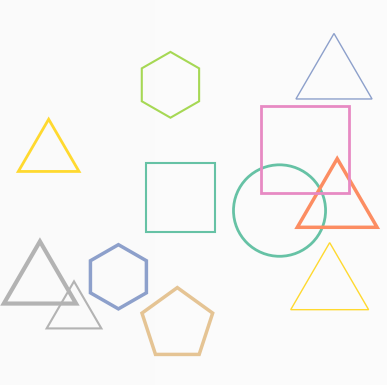[{"shape": "circle", "thickness": 2, "radius": 0.59, "center": [0.721, 0.453]}, {"shape": "square", "thickness": 1.5, "radius": 0.44, "center": [0.466, 0.487]}, {"shape": "triangle", "thickness": 2.5, "radius": 0.59, "center": [0.87, 0.469]}, {"shape": "triangle", "thickness": 1, "radius": 0.57, "center": [0.862, 0.8]}, {"shape": "hexagon", "thickness": 2.5, "radius": 0.42, "center": [0.306, 0.281]}, {"shape": "square", "thickness": 2, "radius": 0.57, "center": [0.788, 0.611]}, {"shape": "hexagon", "thickness": 1.5, "radius": 0.43, "center": [0.44, 0.78]}, {"shape": "triangle", "thickness": 1, "radius": 0.58, "center": [0.851, 0.254]}, {"shape": "triangle", "thickness": 2, "radius": 0.45, "center": [0.126, 0.6]}, {"shape": "pentagon", "thickness": 2.5, "radius": 0.48, "center": [0.458, 0.157]}, {"shape": "triangle", "thickness": 3, "radius": 0.54, "center": [0.103, 0.265]}, {"shape": "triangle", "thickness": 1.5, "radius": 0.41, "center": [0.191, 0.188]}]